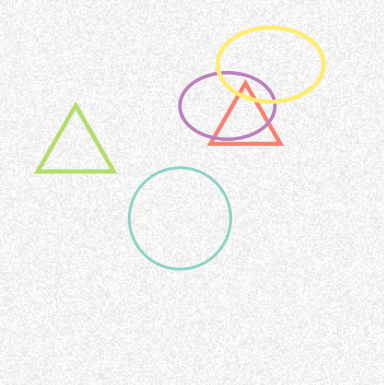[{"shape": "circle", "thickness": 2, "radius": 0.66, "center": [0.468, 0.433]}, {"shape": "triangle", "thickness": 3, "radius": 0.53, "center": [0.638, 0.679]}, {"shape": "triangle", "thickness": 3, "radius": 0.57, "center": [0.197, 0.612]}, {"shape": "oval", "thickness": 2.5, "radius": 0.62, "center": [0.591, 0.725]}, {"shape": "oval", "thickness": 3, "radius": 0.69, "center": [0.703, 0.832]}]